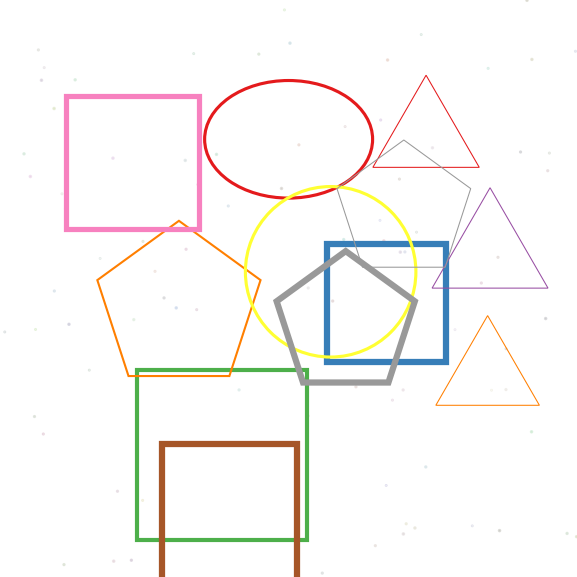[{"shape": "triangle", "thickness": 0.5, "radius": 0.53, "center": [0.738, 0.763]}, {"shape": "oval", "thickness": 1.5, "radius": 0.73, "center": [0.5, 0.758]}, {"shape": "square", "thickness": 3, "radius": 0.51, "center": [0.669, 0.474]}, {"shape": "square", "thickness": 2, "radius": 0.73, "center": [0.385, 0.211]}, {"shape": "triangle", "thickness": 0.5, "radius": 0.58, "center": [0.849, 0.558]}, {"shape": "pentagon", "thickness": 1, "radius": 0.74, "center": [0.31, 0.468]}, {"shape": "triangle", "thickness": 0.5, "radius": 0.52, "center": [0.844, 0.349]}, {"shape": "circle", "thickness": 1.5, "radius": 0.74, "center": [0.573, 0.528]}, {"shape": "square", "thickness": 3, "radius": 0.58, "center": [0.398, 0.113]}, {"shape": "square", "thickness": 2.5, "radius": 0.58, "center": [0.23, 0.718]}, {"shape": "pentagon", "thickness": 0.5, "radius": 0.61, "center": [0.699, 0.635]}, {"shape": "pentagon", "thickness": 3, "radius": 0.63, "center": [0.599, 0.439]}]